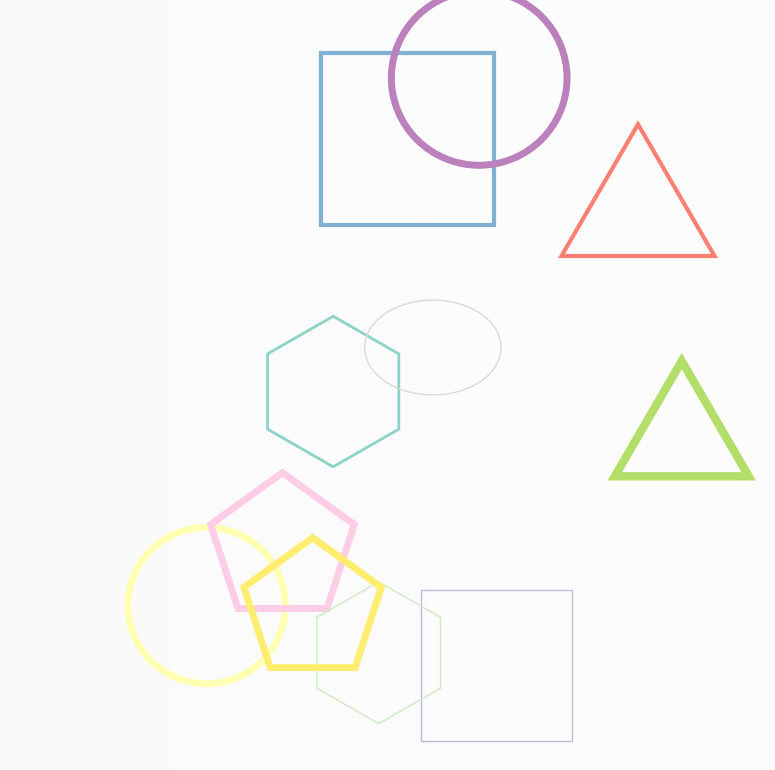[{"shape": "hexagon", "thickness": 1, "radius": 0.49, "center": [0.43, 0.492]}, {"shape": "circle", "thickness": 2.5, "radius": 0.51, "center": [0.267, 0.214]}, {"shape": "square", "thickness": 0.5, "radius": 0.49, "center": [0.641, 0.135]}, {"shape": "triangle", "thickness": 1.5, "radius": 0.57, "center": [0.823, 0.725]}, {"shape": "square", "thickness": 1.5, "radius": 0.56, "center": [0.526, 0.82]}, {"shape": "triangle", "thickness": 3, "radius": 0.5, "center": [0.88, 0.431]}, {"shape": "pentagon", "thickness": 2.5, "radius": 0.49, "center": [0.364, 0.289]}, {"shape": "oval", "thickness": 0.5, "radius": 0.44, "center": [0.559, 0.549]}, {"shape": "circle", "thickness": 2.5, "radius": 0.57, "center": [0.618, 0.899]}, {"shape": "hexagon", "thickness": 0.5, "radius": 0.46, "center": [0.489, 0.152]}, {"shape": "pentagon", "thickness": 2.5, "radius": 0.47, "center": [0.403, 0.208]}]